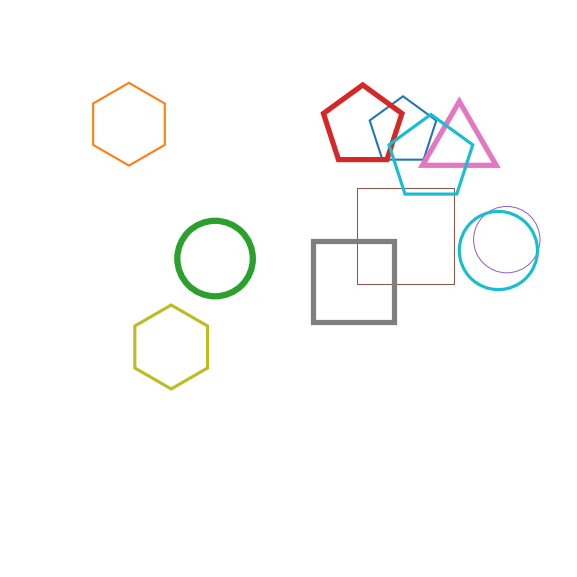[{"shape": "pentagon", "thickness": 1, "radius": 0.3, "center": [0.698, 0.772]}, {"shape": "hexagon", "thickness": 1, "radius": 0.36, "center": [0.223, 0.784]}, {"shape": "circle", "thickness": 3, "radius": 0.33, "center": [0.372, 0.551]}, {"shape": "pentagon", "thickness": 2.5, "radius": 0.36, "center": [0.628, 0.781]}, {"shape": "circle", "thickness": 0.5, "radius": 0.29, "center": [0.878, 0.584]}, {"shape": "square", "thickness": 0.5, "radius": 0.42, "center": [0.702, 0.59]}, {"shape": "triangle", "thickness": 2.5, "radius": 0.37, "center": [0.795, 0.75]}, {"shape": "square", "thickness": 2.5, "radius": 0.35, "center": [0.612, 0.511]}, {"shape": "hexagon", "thickness": 1.5, "radius": 0.36, "center": [0.296, 0.398]}, {"shape": "circle", "thickness": 1.5, "radius": 0.34, "center": [0.863, 0.565]}, {"shape": "pentagon", "thickness": 1.5, "radius": 0.38, "center": [0.746, 0.725]}]